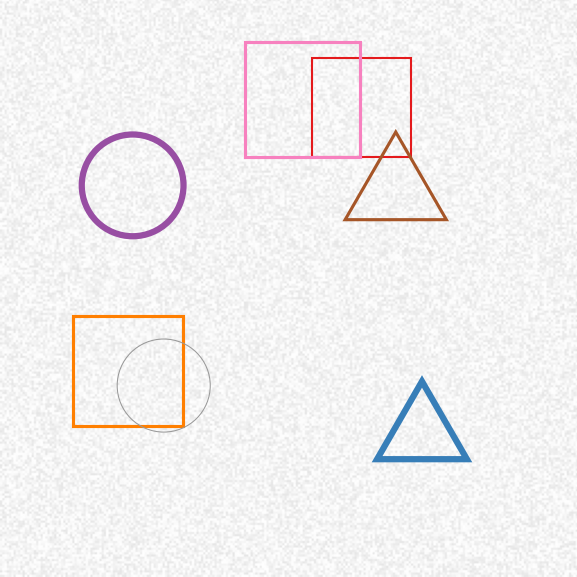[{"shape": "square", "thickness": 1, "radius": 0.43, "center": [0.626, 0.813]}, {"shape": "triangle", "thickness": 3, "radius": 0.45, "center": [0.731, 0.249]}, {"shape": "circle", "thickness": 3, "radius": 0.44, "center": [0.23, 0.678]}, {"shape": "square", "thickness": 1.5, "radius": 0.48, "center": [0.221, 0.357]}, {"shape": "triangle", "thickness": 1.5, "radius": 0.51, "center": [0.685, 0.669]}, {"shape": "square", "thickness": 1.5, "radius": 0.5, "center": [0.524, 0.826]}, {"shape": "circle", "thickness": 0.5, "radius": 0.4, "center": [0.284, 0.332]}]